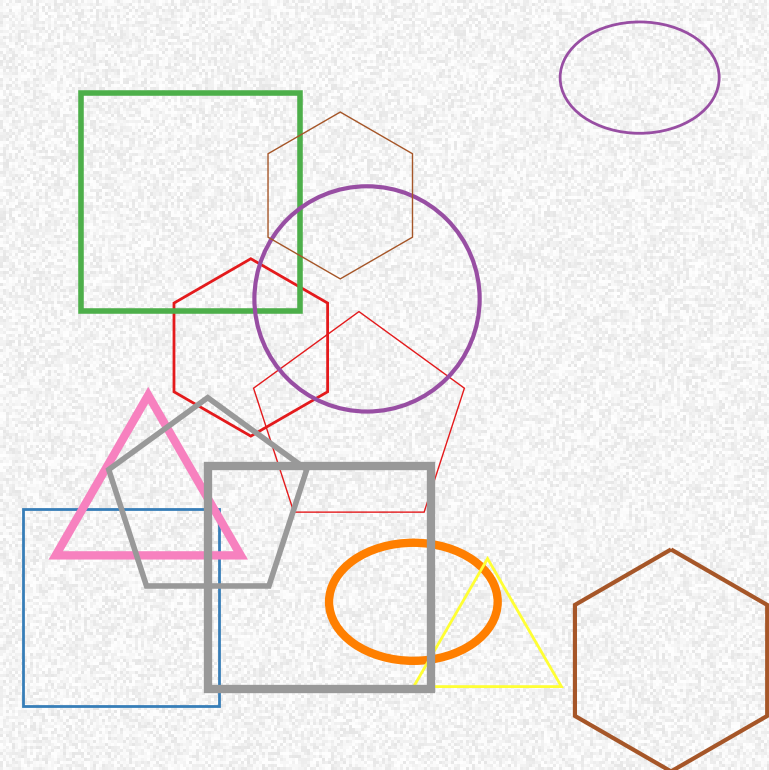[{"shape": "pentagon", "thickness": 0.5, "radius": 0.72, "center": [0.466, 0.451]}, {"shape": "hexagon", "thickness": 1, "radius": 0.58, "center": [0.326, 0.549]}, {"shape": "square", "thickness": 1, "radius": 0.64, "center": [0.157, 0.211]}, {"shape": "square", "thickness": 2, "radius": 0.71, "center": [0.248, 0.738]}, {"shape": "circle", "thickness": 1.5, "radius": 0.73, "center": [0.477, 0.612]}, {"shape": "oval", "thickness": 1, "radius": 0.52, "center": [0.831, 0.899]}, {"shape": "oval", "thickness": 3, "radius": 0.55, "center": [0.537, 0.218]}, {"shape": "triangle", "thickness": 1, "radius": 0.55, "center": [0.633, 0.164]}, {"shape": "hexagon", "thickness": 1.5, "radius": 0.72, "center": [0.872, 0.142]}, {"shape": "hexagon", "thickness": 0.5, "radius": 0.54, "center": [0.442, 0.746]}, {"shape": "triangle", "thickness": 3, "radius": 0.69, "center": [0.192, 0.348]}, {"shape": "pentagon", "thickness": 2, "radius": 0.68, "center": [0.27, 0.348]}, {"shape": "square", "thickness": 3, "radius": 0.72, "center": [0.414, 0.25]}]